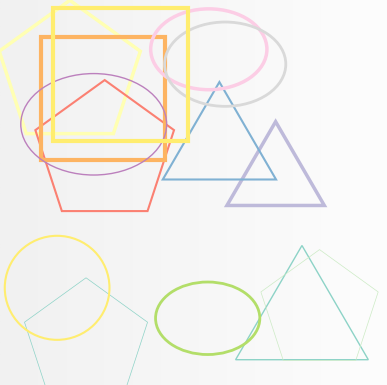[{"shape": "pentagon", "thickness": 0.5, "radius": 0.83, "center": [0.222, 0.112]}, {"shape": "triangle", "thickness": 1, "radius": 0.99, "center": [0.779, 0.165]}, {"shape": "pentagon", "thickness": 2.5, "radius": 0.96, "center": [0.18, 0.808]}, {"shape": "triangle", "thickness": 2.5, "radius": 0.73, "center": [0.711, 0.539]}, {"shape": "pentagon", "thickness": 1.5, "radius": 0.94, "center": [0.27, 0.604]}, {"shape": "triangle", "thickness": 1.5, "radius": 0.84, "center": [0.566, 0.618]}, {"shape": "square", "thickness": 3, "radius": 0.8, "center": [0.267, 0.745]}, {"shape": "oval", "thickness": 2, "radius": 0.67, "center": [0.536, 0.173]}, {"shape": "oval", "thickness": 2.5, "radius": 0.75, "center": [0.539, 0.872]}, {"shape": "oval", "thickness": 2, "radius": 0.78, "center": [0.581, 0.833]}, {"shape": "oval", "thickness": 1, "radius": 0.94, "center": [0.242, 0.677]}, {"shape": "pentagon", "thickness": 0.5, "radius": 0.8, "center": [0.825, 0.193]}, {"shape": "circle", "thickness": 1.5, "radius": 0.68, "center": [0.147, 0.252]}, {"shape": "square", "thickness": 3, "radius": 0.87, "center": [0.311, 0.807]}]